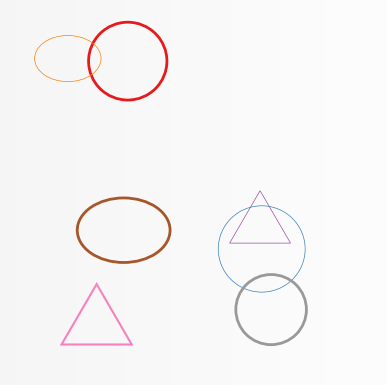[{"shape": "circle", "thickness": 2, "radius": 0.51, "center": [0.33, 0.841]}, {"shape": "circle", "thickness": 0.5, "radius": 0.56, "center": [0.675, 0.353]}, {"shape": "triangle", "thickness": 0.5, "radius": 0.45, "center": [0.671, 0.414]}, {"shape": "oval", "thickness": 0.5, "radius": 0.43, "center": [0.175, 0.848]}, {"shape": "oval", "thickness": 2, "radius": 0.6, "center": [0.319, 0.402]}, {"shape": "triangle", "thickness": 1.5, "radius": 0.52, "center": [0.249, 0.157]}, {"shape": "circle", "thickness": 2, "radius": 0.46, "center": [0.7, 0.196]}]